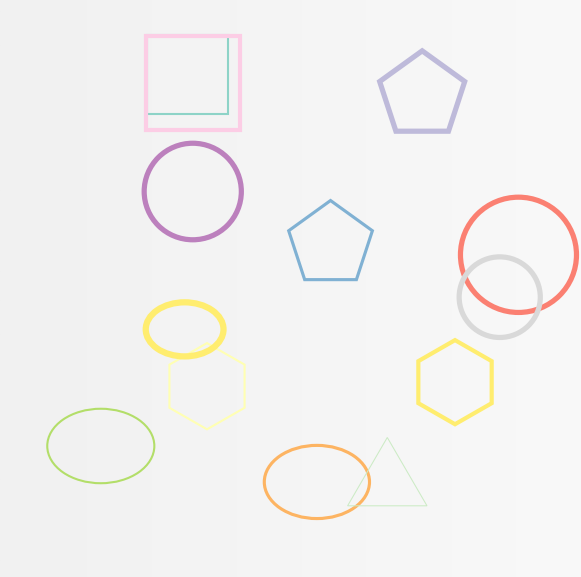[{"shape": "square", "thickness": 1, "radius": 0.35, "center": [0.322, 0.87]}, {"shape": "hexagon", "thickness": 1, "radius": 0.37, "center": [0.356, 0.33]}, {"shape": "pentagon", "thickness": 2.5, "radius": 0.38, "center": [0.726, 0.834]}, {"shape": "circle", "thickness": 2.5, "radius": 0.5, "center": [0.892, 0.558]}, {"shape": "pentagon", "thickness": 1.5, "radius": 0.38, "center": [0.569, 0.576]}, {"shape": "oval", "thickness": 1.5, "radius": 0.45, "center": [0.545, 0.165]}, {"shape": "oval", "thickness": 1, "radius": 0.46, "center": [0.173, 0.227]}, {"shape": "square", "thickness": 2, "radius": 0.4, "center": [0.331, 0.855]}, {"shape": "circle", "thickness": 2.5, "radius": 0.35, "center": [0.86, 0.485]}, {"shape": "circle", "thickness": 2.5, "radius": 0.42, "center": [0.332, 0.668]}, {"shape": "triangle", "thickness": 0.5, "radius": 0.39, "center": [0.666, 0.163]}, {"shape": "hexagon", "thickness": 2, "radius": 0.36, "center": [0.783, 0.337]}, {"shape": "oval", "thickness": 3, "radius": 0.33, "center": [0.318, 0.429]}]